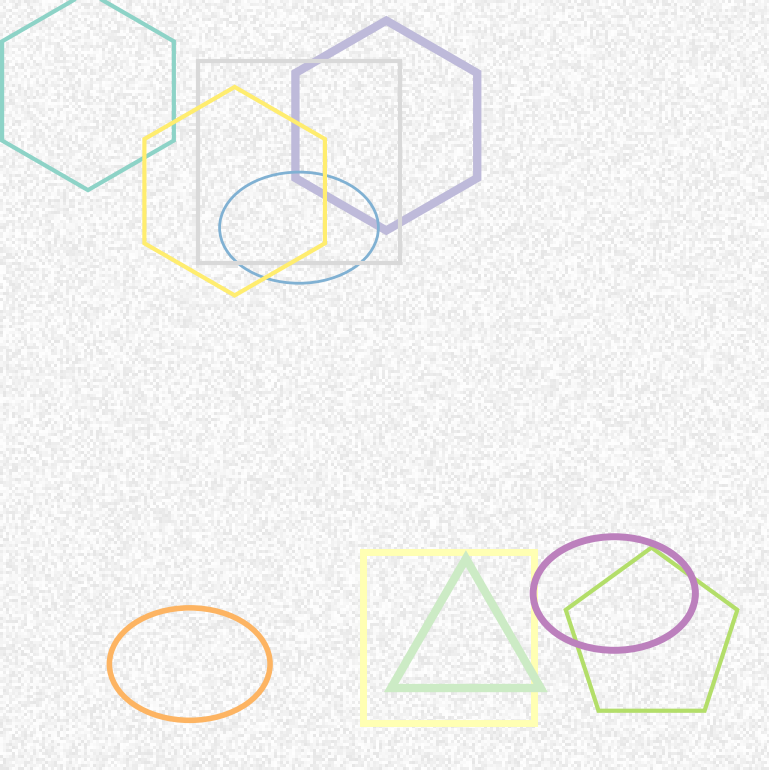[{"shape": "hexagon", "thickness": 1.5, "radius": 0.64, "center": [0.114, 0.882]}, {"shape": "square", "thickness": 2.5, "radius": 0.55, "center": [0.582, 0.172]}, {"shape": "hexagon", "thickness": 3, "radius": 0.68, "center": [0.502, 0.837]}, {"shape": "oval", "thickness": 1, "radius": 0.52, "center": [0.388, 0.704]}, {"shape": "oval", "thickness": 2, "radius": 0.52, "center": [0.246, 0.138]}, {"shape": "pentagon", "thickness": 1.5, "radius": 0.59, "center": [0.846, 0.172]}, {"shape": "square", "thickness": 1.5, "radius": 0.65, "center": [0.388, 0.79]}, {"shape": "oval", "thickness": 2.5, "radius": 0.53, "center": [0.798, 0.229]}, {"shape": "triangle", "thickness": 3, "radius": 0.56, "center": [0.605, 0.163]}, {"shape": "hexagon", "thickness": 1.5, "radius": 0.68, "center": [0.305, 0.752]}]